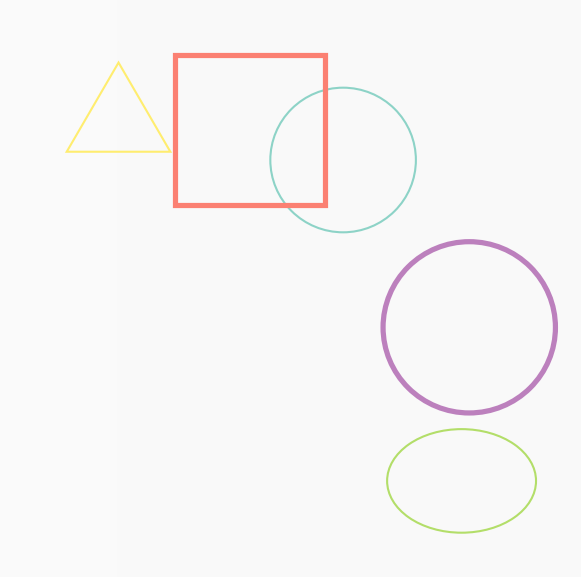[{"shape": "circle", "thickness": 1, "radius": 0.63, "center": [0.59, 0.722]}, {"shape": "square", "thickness": 2.5, "radius": 0.65, "center": [0.43, 0.774]}, {"shape": "oval", "thickness": 1, "radius": 0.64, "center": [0.794, 0.166]}, {"shape": "circle", "thickness": 2.5, "radius": 0.74, "center": [0.807, 0.432]}, {"shape": "triangle", "thickness": 1, "radius": 0.51, "center": [0.204, 0.788]}]